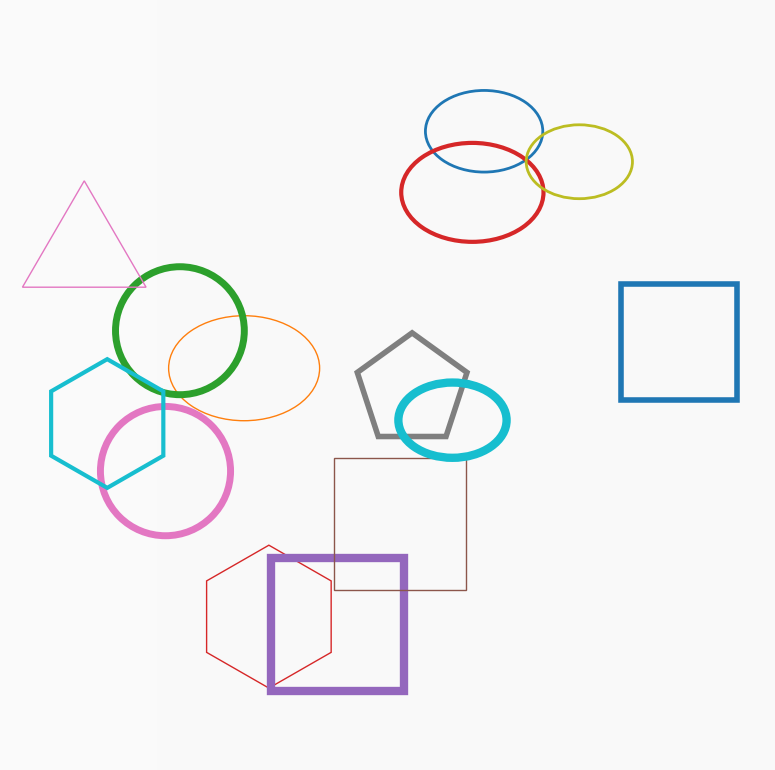[{"shape": "oval", "thickness": 1, "radius": 0.38, "center": [0.625, 0.83]}, {"shape": "square", "thickness": 2, "radius": 0.37, "center": [0.876, 0.556]}, {"shape": "oval", "thickness": 0.5, "radius": 0.49, "center": [0.315, 0.522]}, {"shape": "circle", "thickness": 2.5, "radius": 0.42, "center": [0.232, 0.571]}, {"shape": "oval", "thickness": 1.5, "radius": 0.46, "center": [0.609, 0.75]}, {"shape": "hexagon", "thickness": 0.5, "radius": 0.46, "center": [0.347, 0.199]}, {"shape": "square", "thickness": 3, "radius": 0.43, "center": [0.436, 0.189]}, {"shape": "square", "thickness": 0.5, "radius": 0.43, "center": [0.516, 0.32]}, {"shape": "circle", "thickness": 2.5, "radius": 0.42, "center": [0.214, 0.388]}, {"shape": "triangle", "thickness": 0.5, "radius": 0.46, "center": [0.109, 0.673]}, {"shape": "pentagon", "thickness": 2, "radius": 0.37, "center": [0.532, 0.493]}, {"shape": "oval", "thickness": 1, "radius": 0.34, "center": [0.748, 0.79]}, {"shape": "oval", "thickness": 3, "radius": 0.35, "center": [0.584, 0.454]}, {"shape": "hexagon", "thickness": 1.5, "radius": 0.42, "center": [0.138, 0.45]}]